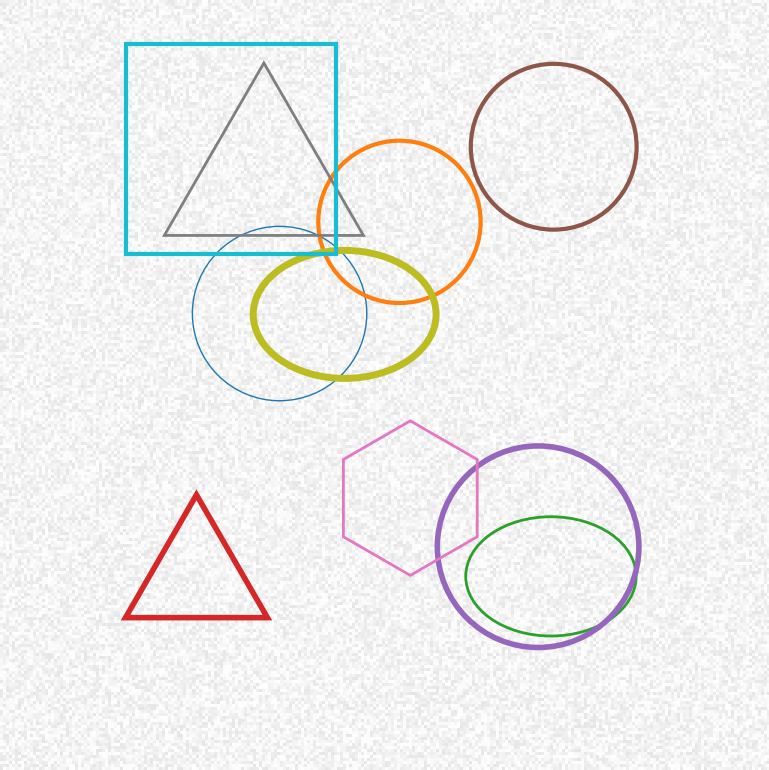[{"shape": "circle", "thickness": 0.5, "radius": 0.57, "center": [0.363, 0.593]}, {"shape": "circle", "thickness": 1.5, "radius": 0.53, "center": [0.519, 0.712]}, {"shape": "oval", "thickness": 1, "radius": 0.55, "center": [0.715, 0.251]}, {"shape": "triangle", "thickness": 2, "radius": 0.53, "center": [0.255, 0.251]}, {"shape": "circle", "thickness": 2, "radius": 0.65, "center": [0.699, 0.29]}, {"shape": "circle", "thickness": 1.5, "radius": 0.54, "center": [0.719, 0.809]}, {"shape": "hexagon", "thickness": 1, "radius": 0.5, "center": [0.533, 0.353]}, {"shape": "triangle", "thickness": 1, "radius": 0.75, "center": [0.343, 0.769]}, {"shape": "oval", "thickness": 2.5, "radius": 0.59, "center": [0.448, 0.592]}, {"shape": "square", "thickness": 1.5, "radius": 0.68, "center": [0.3, 0.807]}]